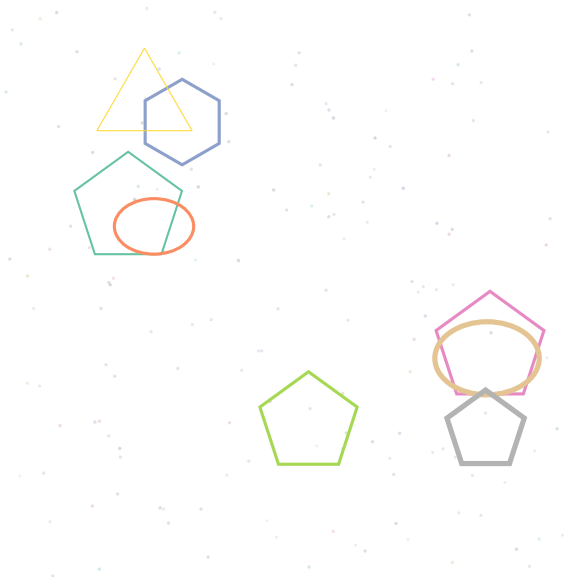[{"shape": "pentagon", "thickness": 1, "radius": 0.49, "center": [0.222, 0.638]}, {"shape": "oval", "thickness": 1.5, "radius": 0.34, "center": [0.267, 0.607]}, {"shape": "hexagon", "thickness": 1.5, "radius": 0.37, "center": [0.315, 0.788]}, {"shape": "pentagon", "thickness": 1.5, "radius": 0.49, "center": [0.849, 0.396]}, {"shape": "pentagon", "thickness": 1.5, "radius": 0.44, "center": [0.534, 0.267]}, {"shape": "triangle", "thickness": 0.5, "radius": 0.48, "center": [0.25, 0.82]}, {"shape": "oval", "thickness": 2.5, "radius": 0.45, "center": [0.843, 0.379]}, {"shape": "pentagon", "thickness": 2.5, "radius": 0.35, "center": [0.841, 0.253]}]